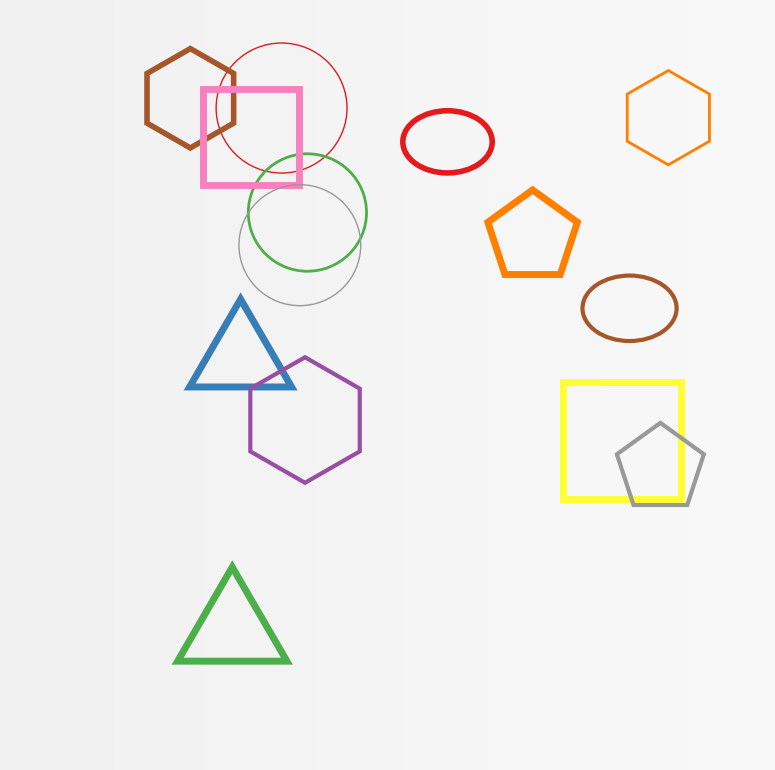[{"shape": "oval", "thickness": 2, "radius": 0.29, "center": [0.577, 0.816]}, {"shape": "circle", "thickness": 0.5, "radius": 0.42, "center": [0.363, 0.86]}, {"shape": "triangle", "thickness": 2.5, "radius": 0.38, "center": [0.31, 0.535]}, {"shape": "circle", "thickness": 1, "radius": 0.38, "center": [0.397, 0.724]}, {"shape": "triangle", "thickness": 2.5, "radius": 0.41, "center": [0.3, 0.182]}, {"shape": "hexagon", "thickness": 1.5, "radius": 0.41, "center": [0.394, 0.455]}, {"shape": "pentagon", "thickness": 2.5, "radius": 0.3, "center": [0.687, 0.693]}, {"shape": "hexagon", "thickness": 1, "radius": 0.31, "center": [0.862, 0.847]}, {"shape": "square", "thickness": 2.5, "radius": 0.38, "center": [0.802, 0.428]}, {"shape": "oval", "thickness": 1.5, "radius": 0.3, "center": [0.812, 0.6]}, {"shape": "hexagon", "thickness": 2, "radius": 0.32, "center": [0.246, 0.872]}, {"shape": "square", "thickness": 2.5, "radius": 0.31, "center": [0.324, 0.822]}, {"shape": "circle", "thickness": 0.5, "radius": 0.39, "center": [0.387, 0.682]}, {"shape": "pentagon", "thickness": 1.5, "radius": 0.29, "center": [0.852, 0.392]}]